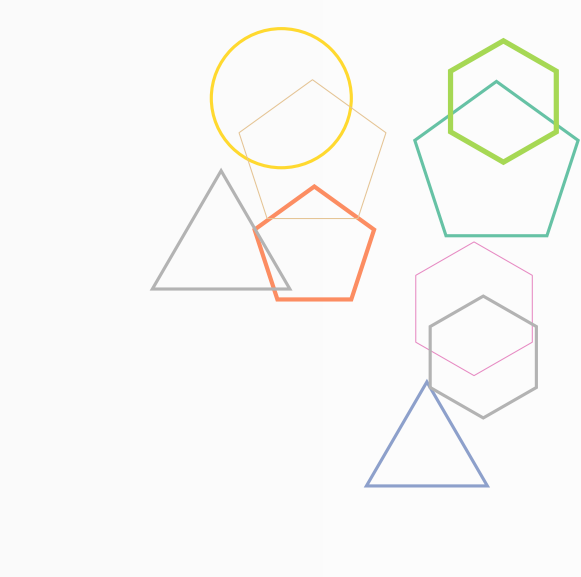[{"shape": "pentagon", "thickness": 1.5, "radius": 0.74, "center": [0.854, 0.71]}, {"shape": "pentagon", "thickness": 2, "radius": 0.54, "center": [0.541, 0.568]}, {"shape": "triangle", "thickness": 1.5, "radius": 0.6, "center": [0.734, 0.218]}, {"shape": "hexagon", "thickness": 0.5, "radius": 0.58, "center": [0.816, 0.464]}, {"shape": "hexagon", "thickness": 2.5, "radius": 0.53, "center": [0.866, 0.823]}, {"shape": "circle", "thickness": 1.5, "radius": 0.6, "center": [0.484, 0.829]}, {"shape": "pentagon", "thickness": 0.5, "radius": 0.66, "center": [0.538, 0.728]}, {"shape": "hexagon", "thickness": 1.5, "radius": 0.53, "center": [0.831, 0.381]}, {"shape": "triangle", "thickness": 1.5, "radius": 0.68, "center": [0.38, 0.567]}]